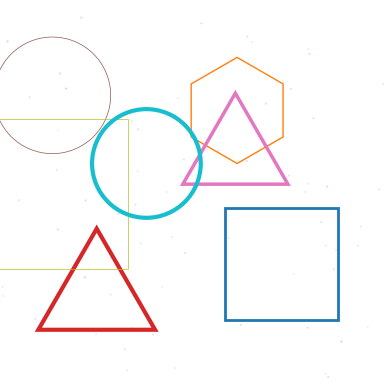[{"shape": "square", "thickness": 2, "radius": 0.73, "center": [0.731, 0.315]}, {"shape": "hexagon", "thickness": 1, "radius": 0.69, "center": [0.616, 0.713]}, {"shape": "triangle", "thickness": 3, "radius": 0.88, "center": [0.251, 0.231]}, {"shape": "circle", "thickness": 0.5, "radius": 0.76, "center": [0.136, 0.752]}, {"shape": "triangle", "thickness": 2.5, "radius": 0.79, "center": [0.611, 0.6]}, {"shape": "square", "thickness": 0.5, "radius": 0.98, "center": [0.137, 0.496]}, {"shape": "circle", "thickness": 3, "radius": 0.71, "center": [0.38, 0.575]}]